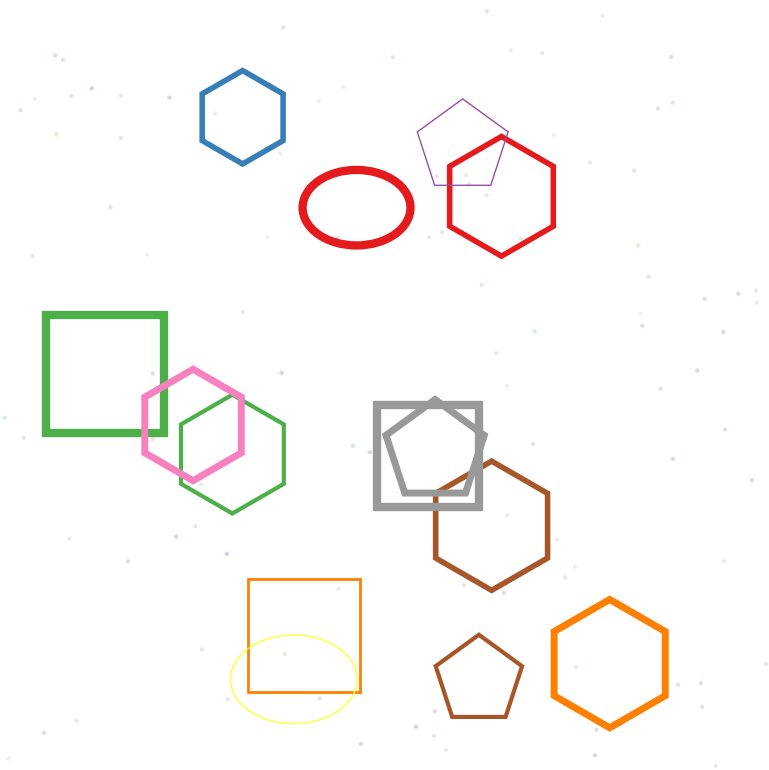[{"shape": "oval", "thickness": 3, "radius": 0.35, "center": [0.463, 0.73]}, {"shape": "hexagon", "thickness": 2, "radius": 0.39, "center": [0.651, 0.745]}, {"shape": "hexagon", "thickness": 2, "radius": 0.3, "center": [0.315, 0.848]}, {"shape": "square", "thickness": 3, "radius": 0.38, "center": [0.136, 0.514]}, {"shape": "hexagon", "thickness": 1.5, "radius": 0.39, "center": [0.302, 0.41]}, {"shape": "pentagon", "thickness": 0.5, "radius": 0.31, "center": [0.601, 0.81]}, {"shape": "hexagon", "thickness": 2.5, "radius": 0.42, "center": [0.792, 0.138]}, {"shape": "square", "thickness": 1, "radius": 0.37, "center": [0.395, 0.175]}, {"shape": "oval", "thickness": 0.5, "radius": 0.41, "center": [0.381, 0.118]}, {"shape": "pentagon", "thickness": 1.5, "radius": 0.29, "center": [0.622, 0.117]}, {"shape": "hexagon", "thickness": 2, "radius": 0.42, "center": [0.638, 0.317]}, {"shape": "hexagon", "thickness": 2.5, "radius": 0.36, "center": [0.251, 0.448]}, {"shape": "pentagon", "thickness": 2.5, "radius": 0.34, "center": [0.565, 0.414]}, {"shape": "square", "thickness": 3, "radius": 0.33, "center": [0.556, 0.408]}]